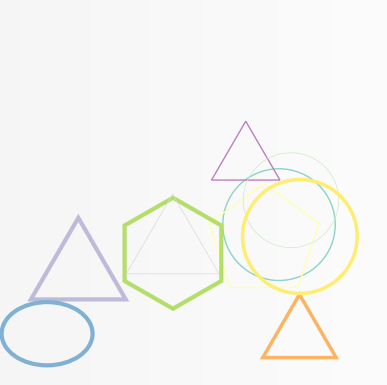[{"shape": "circle", "thickness": 1, "radius": 0.73, "center": [0.72, 0.417]}, {"shape": "pentagon", "thickness": 1, "radius": 0.74, "center": [0.681, 0.374]}, {"shape": "triangle", "thickness": 3, "radius": 0.71, "center": [0.202, 0.293]}, {"shape": "oval", "thickness": 3, "radius": 0.59, "center": [0.122, 0.133]}, {"shape": "triangle", "thickness": 2.5, "radius": 0.55, "center": [0.773, 0.126]}, {"shape": "hexagon", "thickness": 3, "radius": 0.72, "center": [0.446, 0.342]}, {"shape": "triangle", "thickness": 0.5, "radius": 0.69, "center": [0.446, 0.358]}, {"shape": "triangle", "thickness": 1, "radius": 0.51, "center": [0.634, 0.583]}, {"shape": "circle", "thickness": 0.5, "radius": 0.62, "center": [0.751, 0.48]}, {"shape": "circle", "thickness": 2.5, "radius": 0.74, "center": [0.774, 0.386]}]